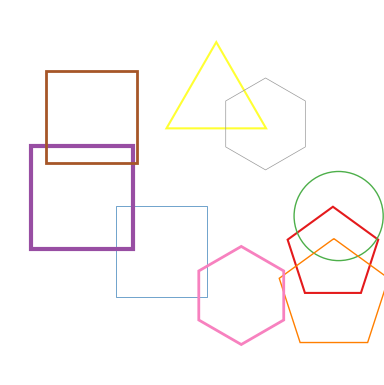[{"shape": "pentagon", "thickness": 1.5, "radius": 0.62, "center": [0.865, 0.339]}, {"shape": "square", "thickness": 0.5, "radius": 0.59, "center": [0.419, 0.346]}, {"shape": "circle", "thickness": 1, "radius": 0.58, "center": [0.88, 0.439]}, {"shape": "square", "thickness": 3, "radius": 0.67, "center": [0.213, 0.487]}, {"shape": "pentagon", "thickness": 1, "radius": 0.75, "center": [0.867, 0.231]}, {"shape": "triangle", "thickness": 1.5, "radius": 0.75, "center": [0.562, 0.741]}, {"shape": "square", "thickness": 2, "radius": 0.59, "center": [0.237, 0.696]}, {"shape": "hexagon", "thickness": 2, "radius": 0.64, "center": [0.627, 0.233]}, {"shape": "hexagon", "thickness": 0.5, "radius": 0.6, "center": [0.69, 0.678]}]